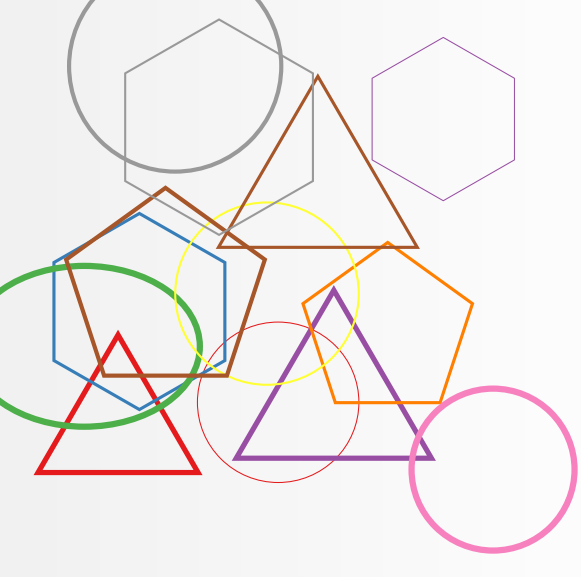[{"shape": "triangle", "thickness": 2.5, "radius": 0.79, "center": [0.203, 0.26]}, {"shape": "circle", "thickness": 0.5, "radius": 0.69, "center": [0.479, 0.303]}, {"shape": "hexagon", "thickness": 1.5, "radius": 0.85, "center": [0.24, 0.46]}, {"shape": "oval", "thickness": 3, "radius": 0.99, "center": [0.145, 0.399]}, {"shape": "hexagon", "thickness": 0.5, "radius": 0.71, "center": [0.763, 0.793]}, {"shape": "triangle", "thickness": 2.5, "radius": 0.97, "center": [0.574, 0.303]}, {"shape": "pentagon", "thickness": 1.5, "radius": 0.77, "center": [0.667, 0.426]}, {"shape": "circle", "thickness": 1, "radius": 0.79, "center": [0.459, 0.491]}, {"shape": "triangle", "thickness": 1.5, "radius": 0.99, "center": [0.547, 0.67]}, {"shape": "pentagon", "thickness": 2, "radius": 0.9, "center": [0.285, 0.494]}, {"shape": "circle", "thickness": 3, "radius": 0.7, "center": [0.848, 0.186]}, {"shape": "circle", "thickness": 2, "radius": 0.91, "center": [0.301, 0.885]}, {"shape": "hexagon", "thickness": 1, "radius": 0.93, "center": [0.377, 0.779]}]